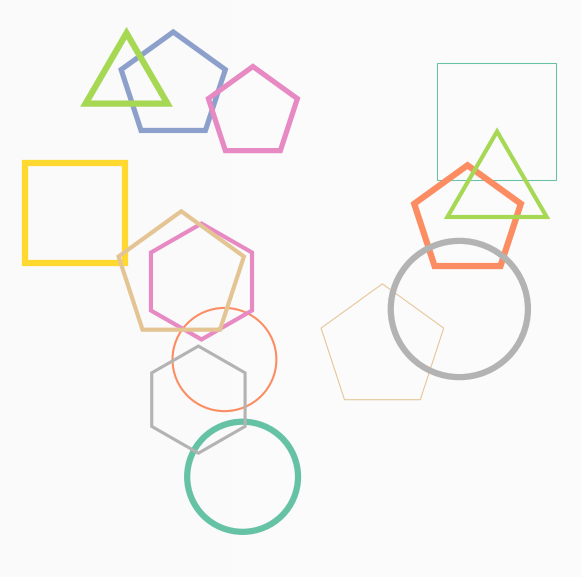[{"shape": "circle", "thickness": 3, "radius": 0.48, "center": [0.417, 0.174]}, {"shape": "square", "thickness": 0.5, "radius": 0.51, "center": [0.854, 0.789]}, {"shape": "pentagon", "thickness": 3, "radius": 0.48, "center": [0.804, 0.617]}, {"shape": "circle", "thickness": 1, "radius": 0.45, "center": [0.386, 0.377]}, {"shape": "pentagon", "thickness": 2.5, "radius": 0.47, "center": [0.298, 0.849]}, {"shape": "pentagon", "thickness": 2.5, "radius": 0.4, "center": [0.435, 0.803]}, {"shape": "hexagon", "thickness": 2, "radius": 0.5, "center": [0.347, 0.512]}, {"shape": "triangle", "thickness": 2, "radius": 0.49, "center": [0.855, 0.673]}, {"shape": "triangle", "thickness": 3, "radius": 0.41, "center": [0.218, 0.86]}, {"shape": "square", "thickness": 3, "radius": 0.43, "center": [0.129, 0.63]}, {"shape": "pentagon", "thickness": 0.5, "radius": 0.55, "center": [0.658, 0.397]}, {"shape": "pentagon", "thickness": 2, "radius": 0.57, "center": [0.312, 0.52]}, {"shape": "hexagon", "thickness": 1.5, "radius": 0.46, "center": [0.341, 0.307]}, {"shape": "circle", "thickness": 3, "radius": 0.59, "center": [0.79, 0.464]}]